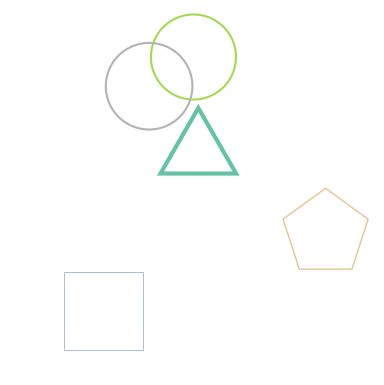[{"shape": "triangle", "thickness": 3, "radius": 0.57, "center": [0.515, 0.606]}, {"shape": "square", "thickness": 0.5, "radius": 0.51, "center": [0.269, 0.193]}, {"shape": "circle", "thickness": 1.5, "radius": 0.55, "center": [0.503, 0.852]}, {"shape": "pentagon", "thickness": 1, "radius": 0.58, "center": [0.846, 0.395]}, {"shape": "circle", "thickness": 1.5, "radius": 0.56, "center": [0.387, 0.776]}]